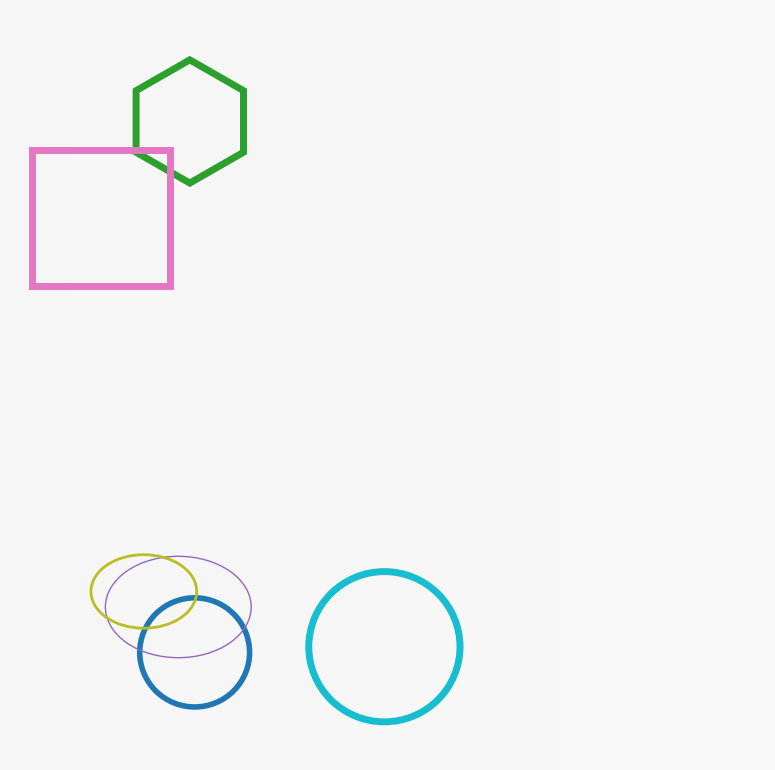[{"shape": "circle", "thickness": 2, "radius": 0.35, "center": [0.251, 0.153]}, {"shape": "hexagon", "thickness": 2.5, "radius": 0.4, "center": [0.245, 0.842]}, {"shape": "oval", "thickness": 0.5, "radius": 0.47, "center": [0.23, 0.212]}, {"shape": "square", "thickness": 2.5, "radius": 0.44, "center": [0.13, 0.716]}, {"shape": "oval", "thickness": 1, "radius": 0.34, "center": [0.186, 0.232]}, {"shape": "circle", "thickness": 2.5, "radius": 0.49, "center": [0.496, 0.16]}]